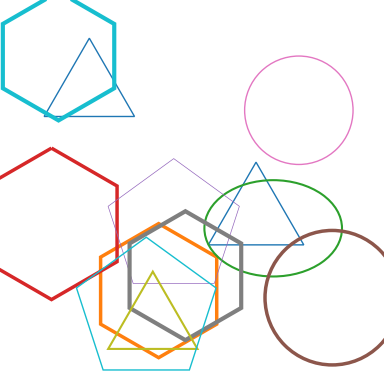[{"shape": "triangle", "thickness": 1, "radius": 0.68, "center": [0.232, 0.765]}, {"shape": "triangle", "thickness": 1, "radius": 0.72, "center": [0.665, 0.436]}, {"shape": "hexagon", "thickness": 2.5, "radius": 0.87, "center": [0.412, 0.245]}, {"shape": "oval", "thickness": 1.5, "radius": 0.89, "center": [0.71, 0.407]}, {"shape": "hexagon", "thickness": 2.5, "radius": 0.98, "center": [0.134, 0.419]}, {"shape": "pentagon", "thickness": 0.5, "radius": 0.9, "center": [0.451, 0.409]}, {"shape": "circle", "thickness": 2.5, "radius": 0.87, "center": [0.863, 0.227]}, {"shape": "circle", "thickness": 1, "radius": 0.7, "center": [0.776, 0.714]}, {"shape": "hexagon", "thickness": 3, "radius": 0.84, "center": [0.482, 0.284]}, {"shape": "triangle", "thickness": 1.5, "radius": 0.67, "center": [0.397, 0.161]}, {"shape": "hexagon", "thickness": 3, "radius": 0.84, "center": [0.152, 0.854]}, {"shape": "pentagon", "thickness": 1, "radius": 0.95, "center": [0.38, 0.193]}]